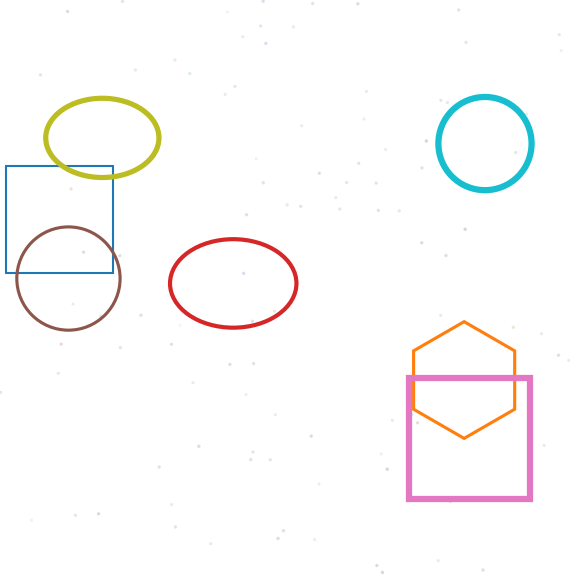[{"shape": "square", "thickness": 1, "radius": 0.46, "center": [0.103, 0.619]}, {"shape": "hexagon", "thickness": 1.5, "radius": 0.51, "center": [0.804, 0.341]}, {"shape": "oval", "thickness": 2, "radius": 0.55, "center": [0.404, 0.508]}, {"shape": "circle", "thickness": 1.5, "radius": 0.45, "center": [0.119, 0.517]}, {"shape": "square", "thickness": 3, "radius": 0.53, "center": [0.813, 0.24]}, {"shape": "oval", "thickness": 2.5, "radius": 0.49, "center": [0.177, 0.76]}, {"shape": "circle", "thickness": 3, "radius": 0.4, "center": [0.84, 0.751]}]